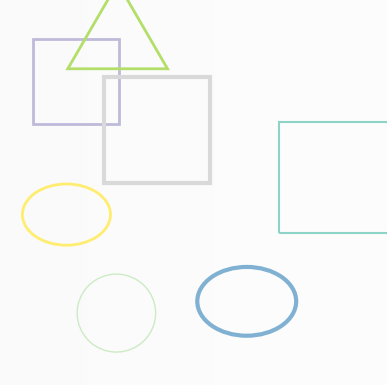[{"shape": "square", "thickness": 1.5, "radius": 0.72, "center": [0.863, 0.539]}, {"shape": "square", "thickness": 2, "radius": 0.55, "center": [0.197, 0.789]}, {"shape": "oval", "thickness": 3, "radius": 0.64, "center": [0.637, 0.217]}, {"shape": "triangle", "thickness": 2, "radius": 0.74, "center": [0.304, 0.896]}, {"shape": "square", "thickness": 3, "radius": 0.69, "center": [0.405, 0.663]}, {"shape": "circle", "thickness": 1, "radius": 0.51, "center": [0.3, 0.187]}, {"shape": "oval", "thickness": 2, "radius": 0.57, "center": [0.171, 0.443]}]